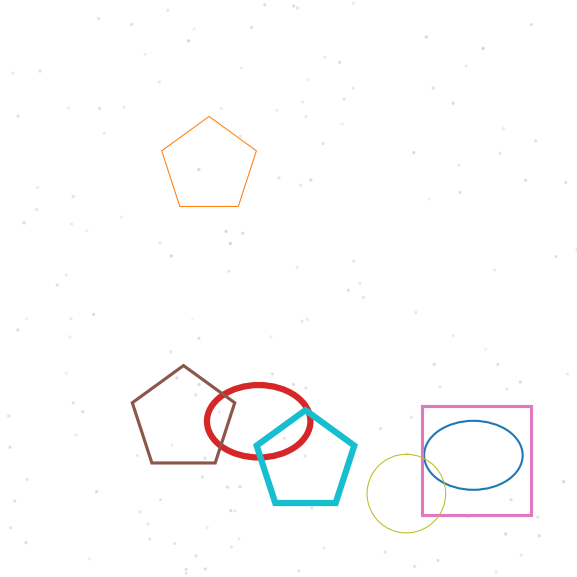[{"shape": "oval", "thickness": 1, "radius": 0.43, "center": [0.82, 0.211]}, {"shape": "pentagon", "thickness": 0.5, "radius": 0.43, "center": [0.362, 0.711]}, {"shape": "oval", "thickness": 3, "radius": 0.45, "center": [0.448, 0.27]}, {"shape": "pentagon", "thickness": 1.5, "radius": 0.47, "center": [0.318, 0.273]}, {"shape": "square", "thickness": 1.5, "radius": 0.47, "center": [0.826, 0.203]}, {"shape": "circle", "thickness": 0.5, "radius": 0.34, "center": [0.704, 0.144]}, {"shape": "pentagon", "thickness": 3, "radius": 0.44, "center": [0.529, 0.2]}]